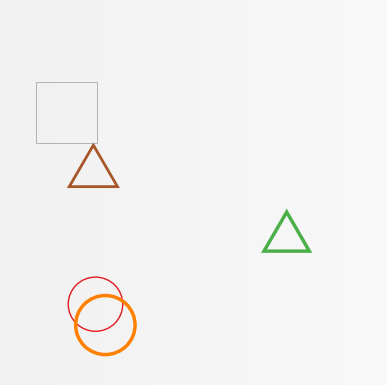[{"shape": "circle", "thickness": 1, "radius": 0.35, "center": [0.246, 0.21]}, {"shape": "triangle", "thickness": 2.5, "radius": 0.34, "center": [0.74, 0.382]}, {"shape": "circle", "thickness": 2.5, "radius": 0.38, "center": [0.272, 0.156]}, {"shape": "triangle", "thickness": 2, "radius": 0.36, "center": [0.241, 0.551]}, {"shape": "square", "thickness": 0.5, "radius": 0.39, "center": [0.172, 0.708]}]